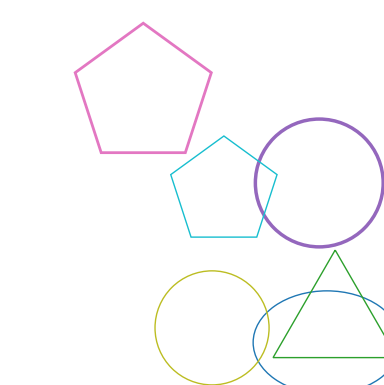[{"shape": "oval", "thickness": 1, "radius": 0.96, "center": [0.849, 0.11]}, {"shape": "triangle", "thickness": 1, "radius": 0.93, "center": [0.871, 0.164]}, {"shape": "circle", "thickness": 2.5, "radius": 0.83, "center": [0.829, 0.525]}, {"shape": "pentagon", "thickness": 2, "radius": 0.93, "center": [0.372, 0.754]}, {"shape": "circle", "thickness": 1, "radius": 0.74, "center": [0.551, 0.148]}, {"shape": "pentagon", "thickness": 1, "radius": 0.73, "center": [0.582, 0.502]}]